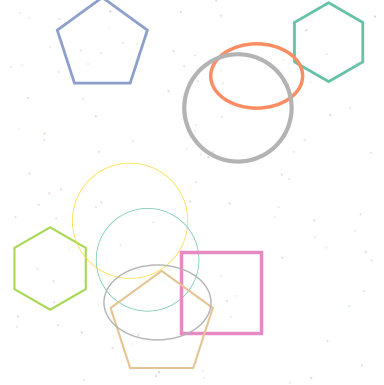[{"shape": "circle", "thickness": 0.5, "radius": 0.67, "center": [0.383, 0.325]}, {"shape": "hexagon", "thickness": 2, "radius": 0.51, "center": [0.854, 0.89]}, {"shape": "oval", "thickness": 2.5, "radius": 0.6, "center": [0.667, 0.803]}, {"shape": "pentagon", "thickness": 2, "radius": 0.62, "center": [0.266, 0.884]}, {"shape": "square", "thickness": 2.5, "radius": 0.52, "center": [0.574, 0.24]}, {"shape": "hexagon", "thickness": 1.5, "radius": 0.53, "center": [0.13, 0.303]}, {"shape": "circle", "thickness": 0.5, "radius": 0.75, "center": [0.338, 0.427]}, {"shape": "pentagon", "thickness": 1.5, "radius": 0.7, "center": [0.42, 0.157]}, {"shape": "circle", "thickness": 3, "radius": 0.7, "center": [0.618, 0.72]}, {"shape": "oval", "thickness": 1, "radius": 0.7, "center": [0.409, 0.214]}]